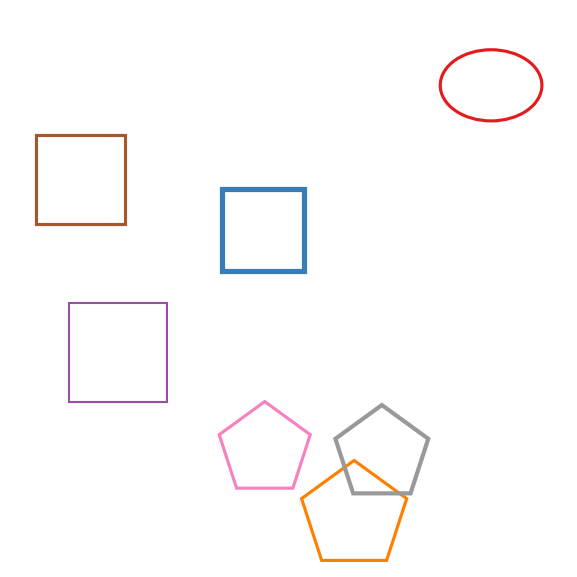[{"shape": "oval", "thickness": 1.5, "radius": 0.44, "center": [0.85, 0.851]}, {"shape": "square", "thickness": 2.5, "radius": 0.35, "center": [0.456, 0.6]}, {"shape": "square", "thickness": 1, "radius": 0.43, "center": [0.204, 0.389]}, {"shape": "pentagon", "thickness": 1.5, "radius": 0.48, "center": [0.613, 0.106]}, {"shape": "square", "thickness": 1.5, "radius": 0.39, "center": [0.139, 0.688]}, {"shape": "pentagon", "thickness": 1.5, "radius": 0.41, "center": [0.458, 0.221]}, {"shape": "pentagon", "thickness": 2, "radius": 0.42, "center": [0.661, 0.213]}]